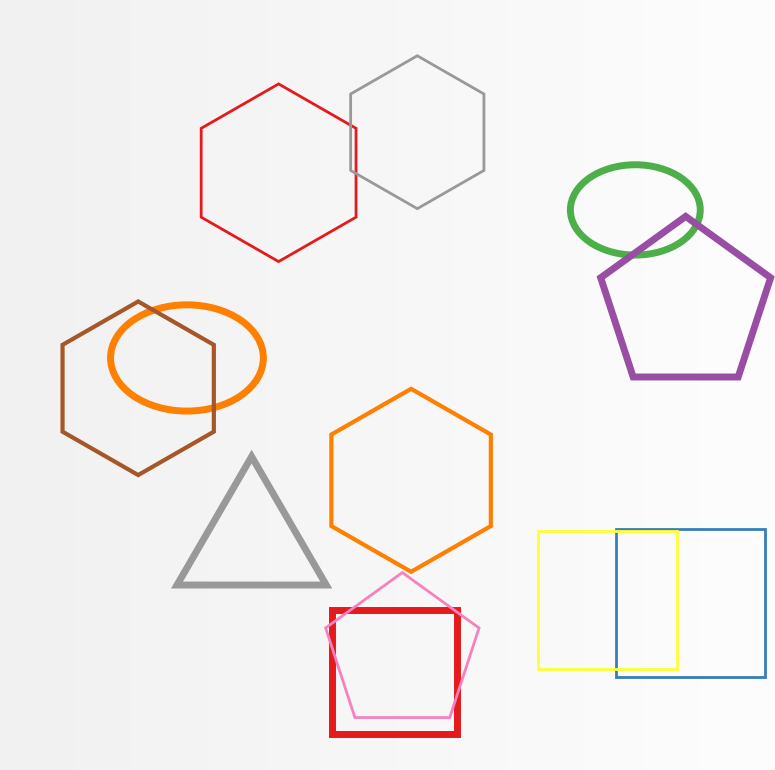[{"shape": "square", "thickness": 2.5, "radius": 0.4, "center": [0.509, 0.127]}, {"shape": "hexagon", "thickness": 1, "radius": 0.58, "center": [0.359, 0.776]}, {"shape": "square", "thickness": 1, "radius": 0.48, "center": [0.891, 0.217]}, {"shape": "oval", "thickness": 2.5, "radius": 0.42, "center": [0.82, 0.727]}, {"shape": "pentagon", "thickness": 2.5, "radius": 0.58, "center": [0.885, 0.604]}, {"shape": "hexagon", "thickness": 1.5, "radius": 0.59, "center": [0.53, 0.376]}, {"shape": "oval", "thickness": 2.5, "radius": 0.49, "center": [0.241, 0.535]}, {"shape": "square", "thickness": 1, "radius": 0.45, "center": [0.784, 0.221]}, {"shape": "hexagon", "thickness": 1.5, "radius": 0.56, "center": [0.178, 0.496]}, {"shape": "pentagon", "thickness": 1, "radius": 0.52, "center": [0.519, 0.152]}, {"shape": "hexagon", "thickness": 1, "radius": 0.5, "center": [0.538, 0.828]}, {"shape": "triangle", "thickness": 2.5, "radius": 0.56, "center": [0.325, 0.296]}]